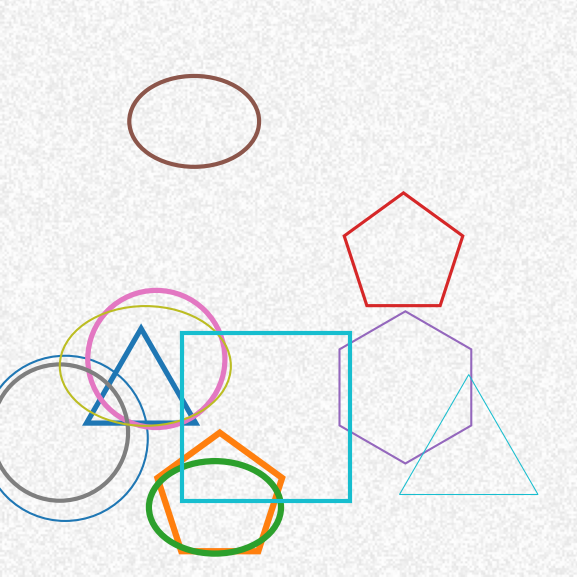[{"shape": "triangle", "thickness": 2.5, "radius": 0.55, "center": [0.244, 0.321]}, {"shape": "circle", "thickness": 1, "radius": 0.72, "center": [0.113, 0.24]}, {"shape": "pentagon", "thickness": 3, "radius": 0.57, "center": [0.381, 0.136]}, {"shape": "oval", "thickness": 3, "radius": 0.57, "center": [0.372, 0.121]}, {"shape": "pentagon", "thickness": 1.5, "radius": 0.54, "center": [0.699, 0.557]}, {"shape": "hexagon", "thickness": 1, "radius": 0.66, "center": [0.702, 0.328]}, {"shape": "oval", "thickness": 2, "radius": 0.56, "center": [0.336, 0.789]}, {"shape": "circle", "thickness": 2.5, "radius": 0.59, "center": [0.271, 0.378]}, {"shape": "circle", "thickness": 2, "radius": 0.59, "center": [0.104, 0.25]}, {"shape": "oval", "thickness": 1, "radius": 0.74, "center": [0.252, 0.365]}, {"shape": "square", "thickness": 2, "radius": 0.73, "center": [0.46, 0.277]}, {"shape": "triangle", "thickness": 0.5, "radius": 0.69, "center": [0.812, 0.212]}]